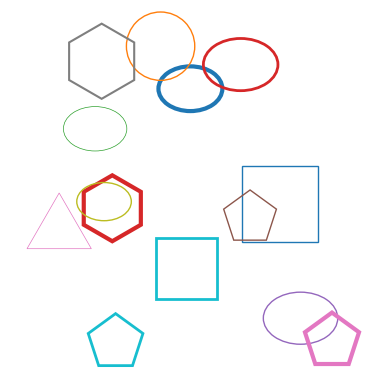[{"shape": "oval", "thickness": 3, "radius": 0.41, "center": [0.495, 0.77]}, {"shape": "square", "thickness": 1, "radius": 0.5, "center": [0.727, 0.47]}, {"shape": "circle", "thickness": 1, "radius": 0.44, "center": [0.417, 0.88]}, {"shape": "oval", "thickness": 0.5, "radius": 0.41, "center": [0.247, 0.666]}, {"shape": "oval", "thickness": 2, "radius": 0.48, "center": [0.625, 0.832]}, {"shape": "hexagon", "thickness": 3, "radius": 0.43, "center": [0.292, 0.459]}, {"shape": "oval", "thickness": 1, "radius": 0.48, "center": [0.781, 0.174]}, {"shape": "pentagon", "thickness": 1, "radius": 0.36, "center": [0.649, 0.435]}, {"shape": "triangle", "thickness": 0.5, "radius": 0.48, "center": [0.154, 0.402]}, {"shape": "pentagon", "thickness": 3, "radius": 0.37, "center": [0.862, 0.114]}, {"shape": "hexagon", "thickness": 1.5, "radius": 0.49, "center": [0.264, 0.841]}, {"shape": "oval", "thickness": 1, "radius": 0.35, "center": [0.27, 0.476]}, {"shape": "pentagon", "thickness": 2, "radius": 0.37, "center": [0.3, 0.111]}, {"shape": "square", "thickness": 2, "radius": 0.4, "center": [0.484, 0.302]}]